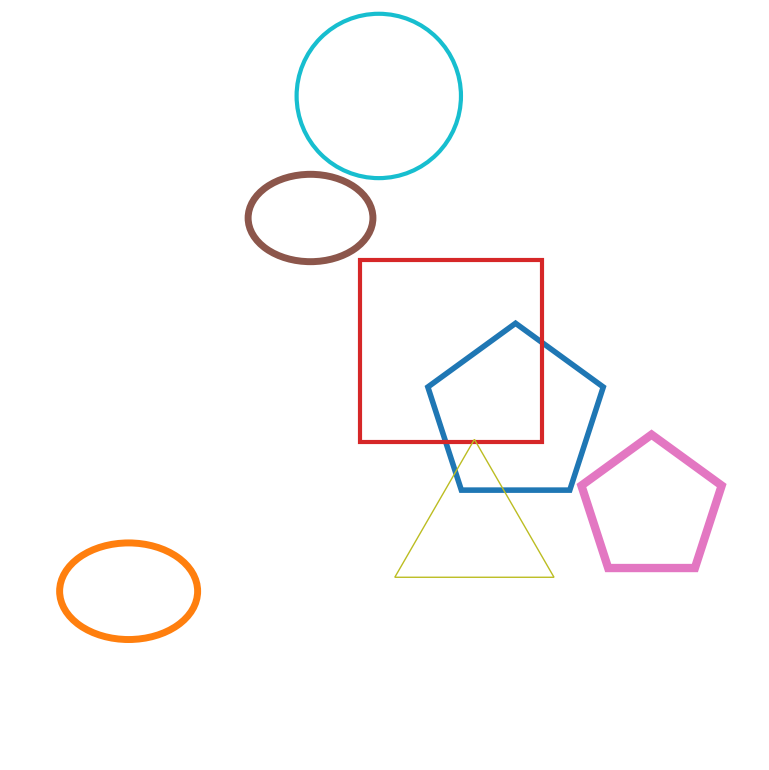[{"shape": "pentagon", "thickness": 2, "radius": 0.6, "center": [0.67, 0.46]}, {"shape": "oval", "thickness": 2.5, "radius": 0.45, "center": [0.167, 0.232]}, {"shape": "square", "thickness": 1.5, "radius": 0.59, "center": [0.585, 0.544]}, {"shape": "oval", "thickness": 2.5, "radius": 0.41, "center": [0.403, 0.717]}, {"shape": "pentagon", "thickness": 3, "radius": 0.48, "center": [0.846, 0.34]}, {"shape": "triangle", "thickness": 0.5, "radius": 0.6, "center": [0.616, 0.31]}, {"shape": "circle", "thickness": 1.5, "radius": 0.53, "center": [0.492, 0.875]}]